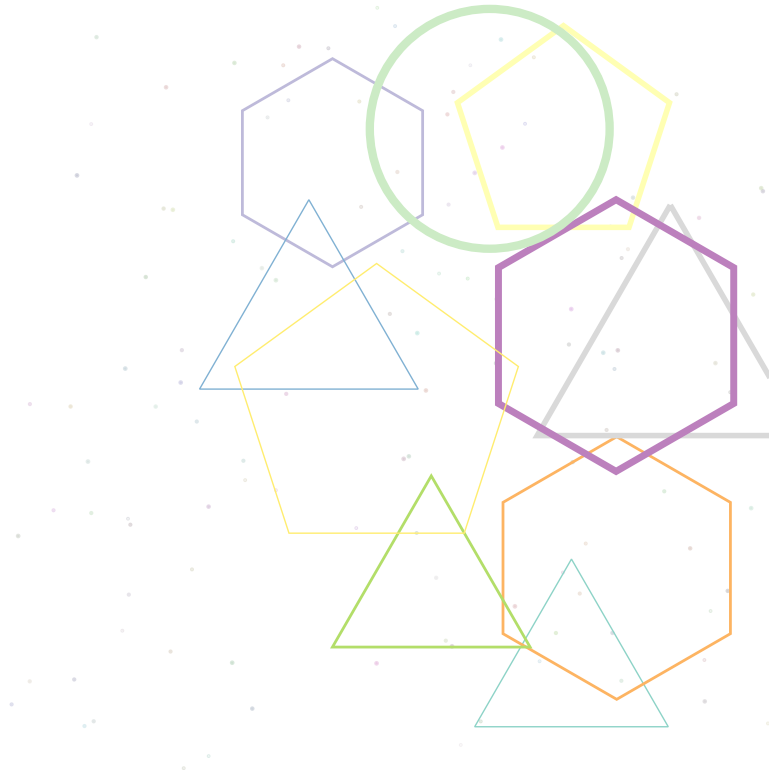[{"shape": "triangle", "thickness": 0.5, "radius": 0.73, "center": [0.742, 0.129]}, {"shape": "pentagon", "thickness": 2, "radius": 0.72, "center": [0.732, 0.822]}, {"shape": "hexagon", "thickness": 1, "radius": 0.68, "center": [0.432, 0.789]}, {"shape": "triangle", "thickness": 0.5, "radius": 0.82, "center": [0.401, 0.577]}, {"shape": "hexagon", "thickness": 1, "radius": 0.85, "center": [0.801, 0.262]}, {"shape": "triangle", "thickness": 1, "radius": 0.74, "center": [0.56, 0.234]}, {"shape": "triangle", "thickness": 2, "radius": 1.0, "center": [0.871, 0.534]}, {"shape": "hexagon", "thickness": 2.5, "radius": 0.88, "center": [0.8, 0.564]}, {"shape": "circle", "thickness": 3, "radius": 0.78, "center": [0.636, 0.833]}, {"shape": "pentagon", "thickness": 0.5, "radius": 0.97, "center": [0.489, 0.464]}]